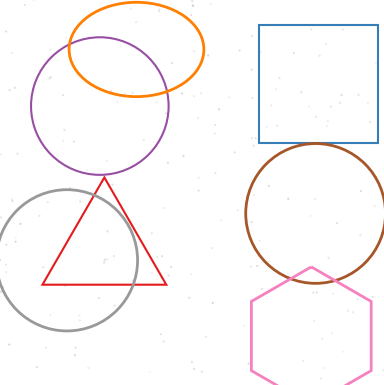[{"shape": "triangle", "thickness": 1.5, "radius": 0.93, "center": [0.271, 0.353]}, {"shape": "square", "thickness": 1.5, "radius": 0.77, "center": [0.827, 0.782]}, {"shape": "circle", "thickness": 1.5, "radius": 0.89, "center": [0.259, 0.725]}, {"shape": "oval", "thickness": 2, "radius": 0.88, "center": [0.355, 0.872]}, {"shape": "circle", "thickness": 2, "radius": 0.91, "center": [0.82, 0.446]}, {"shape": "hexagon", "thickness": 2, "radius": 0.9, "center": [0.809, 0.127]}, {"shape": "circle", "thickness": 2, "radius": 0.92, "center": [0.174, 0.324]}]